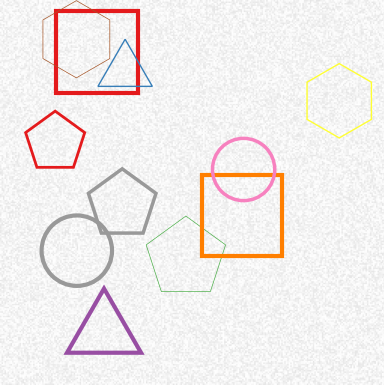[{"shape": "square", "thickness": 3, "radius": 0.53, "center": [0.253, 0.865]}, {"shape": "pentagon", "thickness": 2, "radius": 0.4, "center": [0.143, 0.631]}, {"shape": "triangle", "thickness": 1, "radius": 0.41, "center": [0.325, 0.816]}, {"shape": "pentagon", "thickness": 0.5, "radius": 0.54, "center": [0.483, 0.33]}, {"shape": "triangle", "thickness": 3, "radius": 0.56, "center": [0.27, 0.139]}, {"shape": "square", "thickness": 3, "radius": 0.52, "center": [0.628, 0.44]}, {"shape": "hexagon", "thickness": 1, "radius": 0.48, "center": [0.881, 0.738]}, {"shape": "hexagon", "thickness": 0.5, "radius": 0.5, "center": [0.198, 0.898]}, {"shape": "circle", "thickness": 2.5, "radius": 0.4, "center": [0.633, 0.56]}, {"shape": "pentagon", "thickness": 2.5, "radius": 0.46, "center": [0.317, 0.469]}, {"shape": "circle", "thickness": 3, "radius": 0.46, "center": [0.2, 0.349]}]